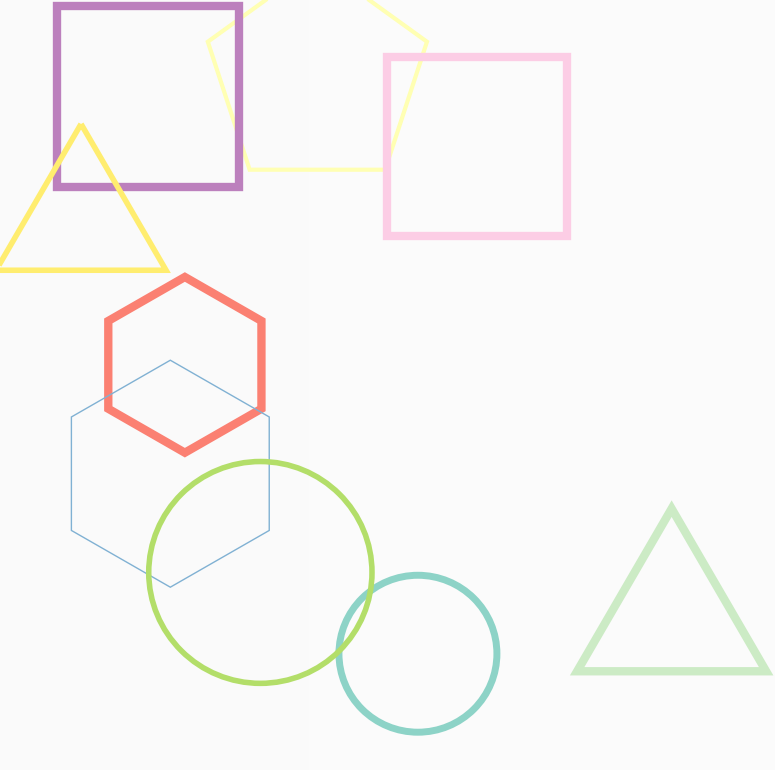[{"shape": "circle", "thickness": 2.5, "radius": 0.51, "center": [0.539, 0.151]}, {"shape": "pentagon", "thickness": 1.5, "radius": 0.74, "center": [0.41, 0.9]}, {"shape": "hexagon", "thickness": 3, "radius": 0.57, "center": [0.239, 0.526]}, {"shape": "hexagon", "thickness": 0.5, "radius": 0.74, "center": [0.22, 0.385]}, {"shape": "circle", "thickness": 2, "radius": 0.72, "center": [0.336, 0.257]}, {"shape": "square", "thickness": 3, "radius": 0.58, "center": [0.615, 0.81]}, {"shape": "square", "thickness": 3, "radius": 0.59, "center": [0.191, 0.875]}, {"shape": "triangle", "thickness": 3, "radius": 0.7, "center": [0.867, 0.199]}, {"shape": "triangle", "thickness": 2, "radius": 0.63, "center": [0.105, 0.712]}]